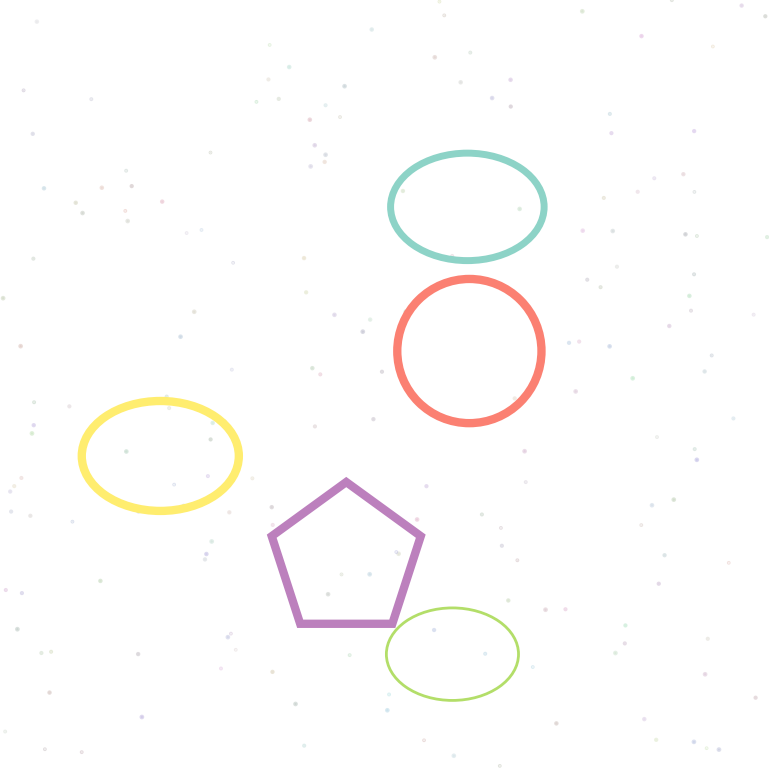[{"shape": "oval", "thickness": 2.5, "radius": 0.5, "center": [0.607, 0.731]}, {"shape": "circle", "thickness": 3, "radius": 0.47, "center": [0.61, 0.544]}, {"shape": "oval", "thickness": 1, "radius": 0.43, "center": [0.588, 0.15]}, {"shape": "pentagon", "thickness": 3, "radius": 0.51, "center": [0.45, 0.272]}, {"shape": "oval", "thickness": 3, "radius": 0.51, "center": [0.208, 0.408]}]